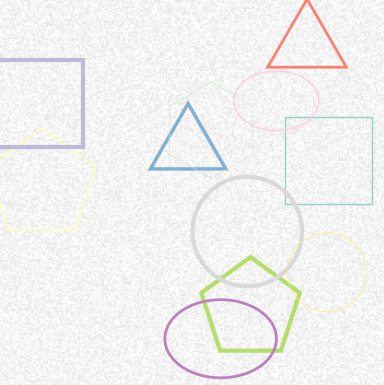[{"shape": "square", "thickness": 1, "radius": 0.57, "center": [0.854, 0.583]}, {"shape": "pentagon", "thickness": 1, "radius": 0.73, "center": [0.109, 0.522]}, {"shape": "square", "thickness": 3, "radius": 0.57, "center": [0.101, 0.731]}, {"shape": "triangle", "thickness": 2, "radius": 0.59, "center": [0.797, 0.884]}, {"shape": "triangle", "thickness": 2.5, "radius": 0.57, "center": [0.489, 0.618]}, {"shape": "pentagon", "thickness": 3, "radius": 0.67, "center": [0.651, 0.198]}, {"shape": "oval", "thickness": 1, "radius": 0.55, "center": [0.718, 0.738]}, {"shape": "circle", "thickness": 3, "radius": 0.71, "center": [0.642, 0.399]}, {"shape": "oval", "thickness": 2, "radius": 0.72, "center": [0.573, 0.12]}, {"shape": "hexagon", "thickness": 0.5, "radius": 0.62, "center": [0.549, 0.662]}, {"shape": "circle", "thickness": 0.5, "radius": 0.51, "center": [0.849, 0.293]}]